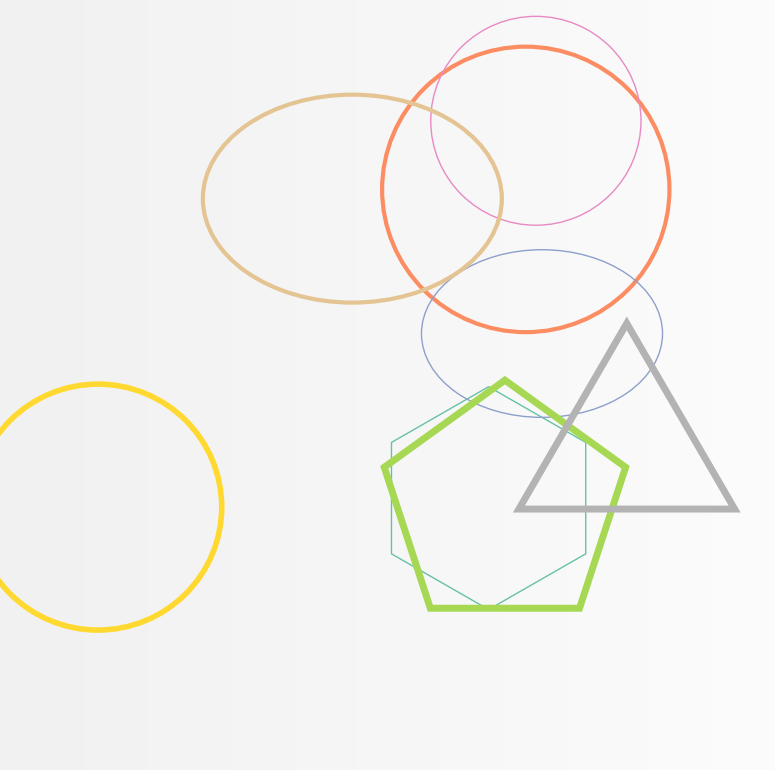[{"shape": "hexagon", "thickness": 0.5, "radius": 0.72, "center": [0.63, 0.353]}, {"shape": "circle", "thickness": 1.5, "radius": 0.93, "center": [0.678, 0.754]}, {"shape": "oval", "thickness": 0.5, "radius": 0.78, "center": [0.699, 0.567]}, {"shape": "circle", "thickness": 0.5, "radius": 0.68, "center": [0.691, 0.843]}, {"shape": "pentagon", "thickness": 2.5, "radius": 0.82, "center": [0.652, 0.343]}, {"shape": "circle", "thickness": 2, "radius": 0.8, "center": [0.126, 0.341]}, {"shape": "oval", "thickness": 1.5, "radius": 0.96, "center": [0.455, 0.742]}, {"shape": "triangle", "thickness": 2.5, "radius": 0.8, "center": [0.809, 0.419]}]